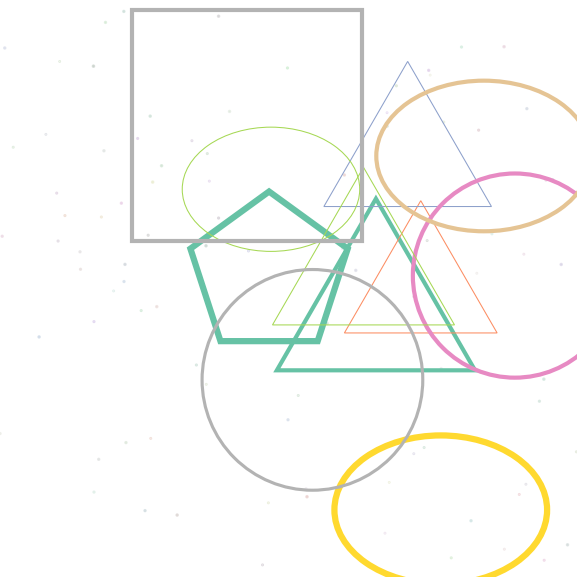[{"shape": "pentagon", "thickness": 3, "radius": 0.72, "center": [0.466, 0.524]}, {"shape": "triangle", "thickness": 2, "radius": 0.99, "center": [0.651, 0.457]}, {"shape": "triangle", "thickness": 0.5, "radius": 0.76, "center": [0.729, 0.499]}, {"shape": "triangle", "thickness": 0.5, "radius": 0.84, "center": [0.706, 0.725]}, {"shape": "circle", "thickness": 2, "radius": 0.88, "center": [0.892, 0.522]}, {"shape": "oval", "thickness": 0.5, "radius": 0.77, "center": [0.469, 0.671]}, {"shape": "triangle", "thickness": 0.5, "radius": 0.91, "center": [0.629, 0.527]}, {"shape": "oval", "thickness": 3, "radius": 0.92, "center": [0.763, 0.116]}, {"shape": "oval", "thickness": 2, "radius": 0.93, "center": [0.838, 0.729]}, {"shape": "circle", "thickness": 1.5, "radius": 0.96, "center": [0.541, 0.341]}, {"shape": "square", "thickness": 2, "radius": 1.0, "center": [0.427, 0.782]}]